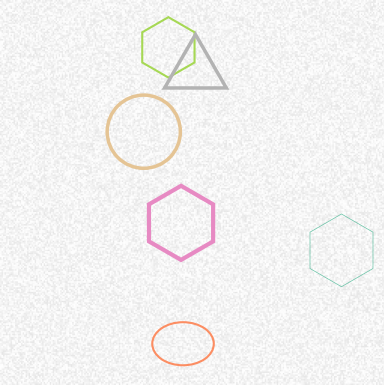[{"shape": "hexagon", "thickness": 0.5, "radius": 0.47, "center": [0.887, 0.35]}, {"shape": "oval", "thickness": 1.5, "radius": 0.4, "center": [0.475, 0.107]}, {"shape": "hexagon", "thickness": 3, "radius": 0.48, "center": [0.47, 0.421]}, {"shape": "hexagon", "thickness": 1.5, "radius": 0.39, "center": [0.437, 0.877]}, {"shape": "circle", "thickness": 2.5, "radius": 0.48, "center": [0.373, 0.658]}, {"shape": "triangle", "thickness": 2.5, "radius": 0.46, "center": [0.508, 0.818]}]